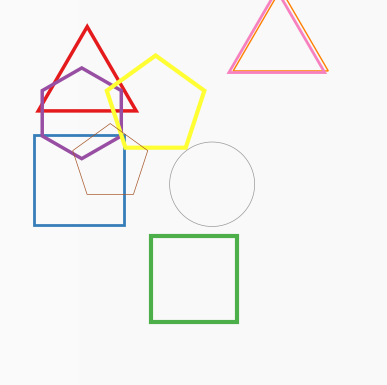[{"shape": "triangle", "thickness": 2.5, "radius": 0.73, "center": [0.225, 0.785]}, {"shape": "square", "thickness": 2, "radius": 0.58, "center": [0.205, 0.533]}, {"shape": "square", "thickness": 3, "radius": 0.56, "center": [0.5, 0.276]}, {"shape": "hexagon", "thickness": 2.5, "radius": 0.59, "center": [0.211, 0.706]}, {"shape": "triangle", "thickness": 1, "radius": 0.71, "center": [0.724, 0.887]}, {"shape": "pentagon", "thickness": 3, "radius": 0.66, "center": [0.401, 0.724]}, {"shape": "pentagon", "thickness": 0.5, "radius": 0.51, "center": [0.285, 0.577]}, {"shape": "triangle", "thickness": 2, "radius": 0.71, "center": [0.714, 0.883]}, {"shape": "circle", "thickness": 0.5, "radius": 0.55, "center": [0.547, 0.521]}]